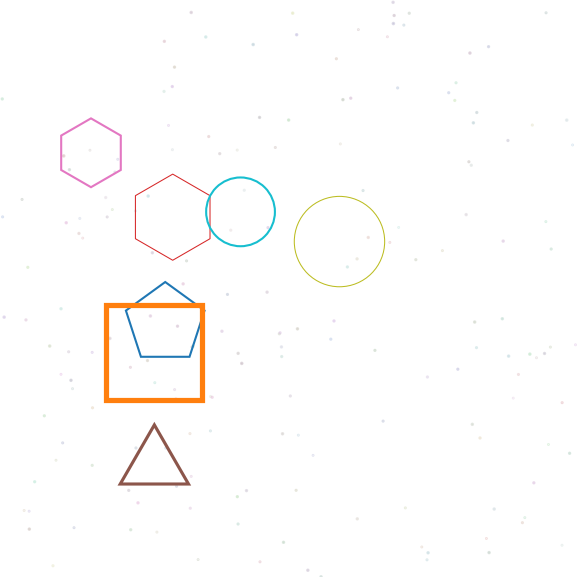[{"shape": "pentagon", "thickness": 1, "radius": 0.36, "center": [0.286, 0.439]}, {"shape": "square", "thickness": 2.5, "radius": 0.41, "center": [0.267, 0.389]}, {"shape": "hexagon", "thickness": 0.5, "radius": 0.37, "center": [0.299, 0.623]}, {"shape": "triangle", "thickness": 1.5, "radius": 0.34, "center": [0.267, 0.195]}, {"shape": "hexagon", "thickness": 1, "radius": 0.3, "center": [0.158, 0.735]}, {"shape": "circle", "thickness": 0.5, "radius": 0.39, "center": [0.588, 0.581]}, {"shape": "circle", "thickness": 1, "radius": 0.3, "center": [0.417, 0.632]}]